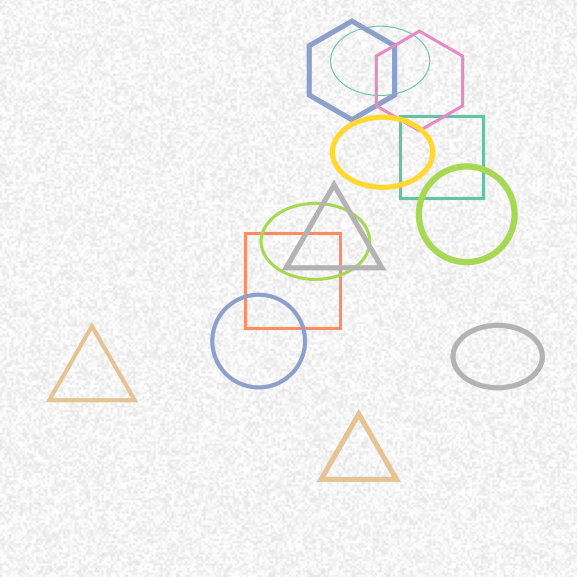[{"shape": "square", "thickness": 1.5, "radius": 0.36, "center": [0.765, 0.727]}, {"shape": "oval", "thickness": 0.5, "radius": 0.43, "center": [0.658, 0.894]}, {"shape": "square", "thickness": 1.5, "radius": 0.41, "center": [0.507, 0.513]}, {"shape": "circle", "thickness": 2, "radius": 0.4, "center": [0.448, 0.409]}, {"shape": "hexagon", "thickness": 2.5, "radius": 0.43, "center": [0.609, 0.877]}, {"shape": "hexagon", "thickness": 1.5, "radius": 0.43, "center": [0.726, 0.859]}, {"shape": "circle", "thickness": 3, "radius": 0.41, "center": [0.808, 0.628]}, {"shape": "oval", "thickness": 1.5, "radius": 0.47, "center": [0.546, 0.581]}, {"shape": "oval", "thickness": 2.5, "radius": 0.43, "center": [0.662, 0.736]}, {"shape": "triangle", "thickness": 2, "radius": 0.43, "center": [0.159, 0.349]}, {"shape": "triangle", "thickness": 2.5, "radius": 0.38, "center": [0.621, 0.207]}, {"shape": "oval", "thickness": 2.5, "radius": 0.39, "center": [0.862, 0.382]}, {"shape": "triangle", "thickness": 2.5, "radius": 0.48, "center": [0.578, 0.583]}]